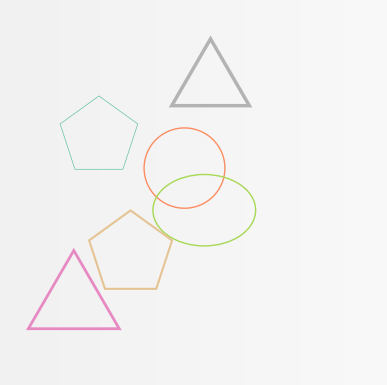[{"shape": "pentagon", "thickness": 0.5, "radius": 0.53, "center": [0.255, 0.646]}, {"shape": "circle", "thickness": 1, "radius": 0.52, "center": [0.476, 0.563]}, {"shape": "triangle", "thickness": 2, "radius": 0.68, "center": [0.19, 0.214]}, {"shape": "oval", "thickness": 1, "radius": 0.66, "center": [0.527, 0.454]}, {"shape": "pentagon", "thickness": 1.5, "radius": 0.56, "center": [0.337, 0.341]}, {"shape": "triangle", "thickness": 2.5, "radius": 0.58, "center": [0.543, 0.783]}]